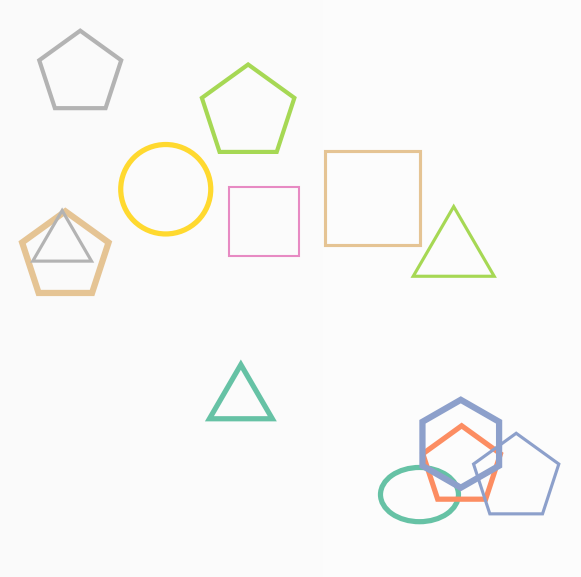[{"shape": "oval", "thickness": 2.5, "radius": 0.34, "center": [0.722, 0.143]}, {"shape": "triangle", "thickness": 2.5, "radius": 0.31, "center": [0.414, 0.305]}, {"shape": "pentagon", "thickness": 2.5, "radius": 0.35, "center": [0.794, 0.192]}, {"shape": "pentagon", "thickness": 1.5, "radius": 0.39, "center": [0.888, 0.172]}, {"shape": "hexagon", "thickness": 3, "radius": 0.38, "center": [0.793, 0.231]}, {"shape": "square", "thickness": 1, "radius": 0.3, "center": [0.454, 0.616]}, {"shape": "pentagon", "thickness": 2, "radius": 0.42, "center": [0.427, 0.804]}, {"shape": "triangle", "thickness": 1.5, "radius": 0.4, "center": [0.781, 0.561]}, {"shape": "circle", "thickness": 2.5, "radius": 0.39, "center": [0.285, 0.671]}, {"shape": "square", "thickness": 1.5, "radius": 0.41, "center": [0.641, 0.657]}, {"shape": "pentagon", "thickness": 3, "radius": 0.39, "center": [0.112, 0.555]}, {"shape": "pentagon", "thickness": 2, "radius": 0.37, "center": [0.138, 0.872]}, {"shape": "triangle", "thickness": 1.5, "radius": 0.29, "center": [0.107, 0.576]}]